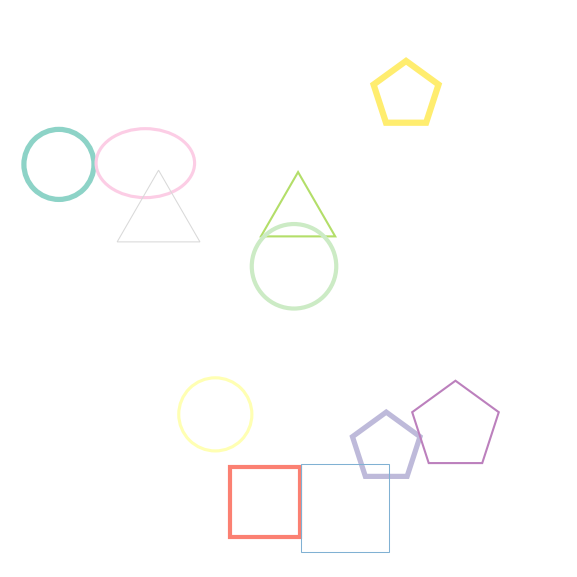[{"shape": "circle", "thickness": 2.5, "radius": 0.3, "center": [0.102, 0.714]}, {"shape": "circle", "thickness": 1.5, "radius": 0.32, "center": [0.373, 0.282]}, {"shape": "pentagon", "thickness": 2.5, "radius": 0.31, "center": [0.669, 0.224]}, {"shape": "square", "thickness": 2, "radius": 0.3, "center": [0.459, 0.13]}, {"shape": "square", "thickness": 0.5, "radius": 0.38, "center": [0.598, 0.12]}, {"shape": "triangle", "thickness": 1, "radius": 0.37, "center": [0.516, 0.627]}, {"shape": "oval", "thickness": 1.5, "radius": 0.43, "center": [0.252, 0.717]}, {"shape": "triangle", "thickness": 0.5, "radius": 0.41, "center": [0.275, 0.622]}, {"shape": "pentagon", "thickness": 1, "radius": 0.39, "center": [0.789, 0.261]}, {"shape": "circle", "thickness": 2, "radius": 0.37, "center": [0.509, 0.538]}, {"shape": "pentagon", "thickness": 3, "radius": 0.3, "center": [0.703, 0.834]}]